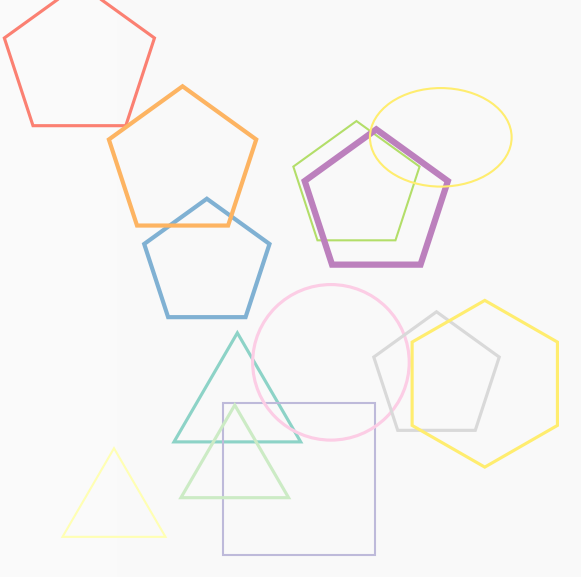[{"shape": "triangle", "thickness": 1.5, "radius": 0.63, "center": [0.408, 0.297]}, {"shape": "triangle", "thickness": 1, "radius": 0.51, "center": [0.196, 0.121]}, {"shape": "square", "thickness": 1, "radius": 0.66, "center": [0.514, 0.169]}, {"shape": "pentagon", "thickness": 1.5, "radius": 0.68, "center": [0.137, 0.891]}, {"shape": "pentagon", "thickness": 2, "radius": 0.57, "center": [0.356, 0.542]}, {"shape": "pentagon", "thickness": 2, "radius": 0.67, "center": [0.314, 0.716]}, {"shape": "pentagon", "thickness": 1, "radius": 0.57, "center": [0.613, 0.675]}, {"shape": "circle", "thickness": 1.5, "radius": 0.67, "center": [0.569, 0.372]}, {"shape": "pentagon", "thickness": 1.5, "radius": 0.57, "center": [0.751, 0.346]}, {"shape": "pentagon", "thickness": 3, "radius": 0.65, "center": [0.647, 0.646]}, {"shape": "triangle", "thickness": 1.5, "radius": 0.53, "center": [0.404, 0.191]}, {"shape": "hexagon", "thickness": 1.5, "radius": 0.72, "center": [0.834, 0.335]}, {"shape": "oval", "thickness": 1, "radius": 0.61, "center": [0.758, 0.761]}]